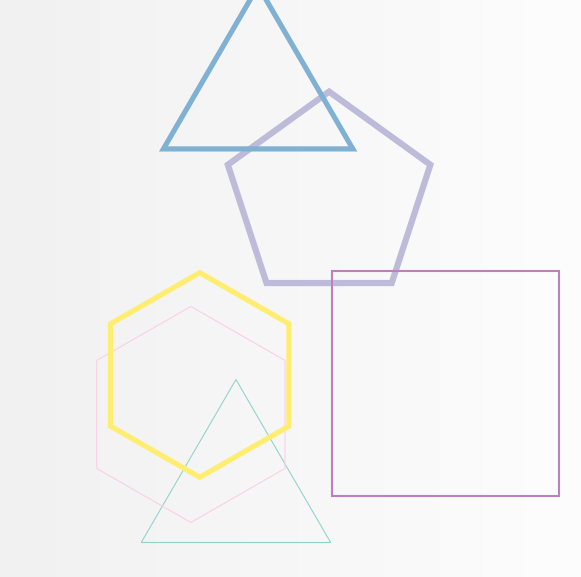[{"shape": "triangle", "thickness": 0.5, "radius": 0.94, "center": [0.406, 0.154]}, {"shape": "pentagon", "thickness": 3, "radius": 0.92, "center": [0.566, 0.657]}, {"shape": "triangle", "thickness": 2.5, "radius": 0.94, "center": [0.444, 0.835]}, {"shape": "hexagon", "thickness": 0.5, "radius": 0.94, "center": [0.328, 0.281]}, {"shape": "square", "thickness": 1, "radius": 0.97, "center": [0.766, 0.335]}, {"shape": "hexagon", "thickness": 2.5, "radius": 0.89, "center": [0.344, 0.35]}]